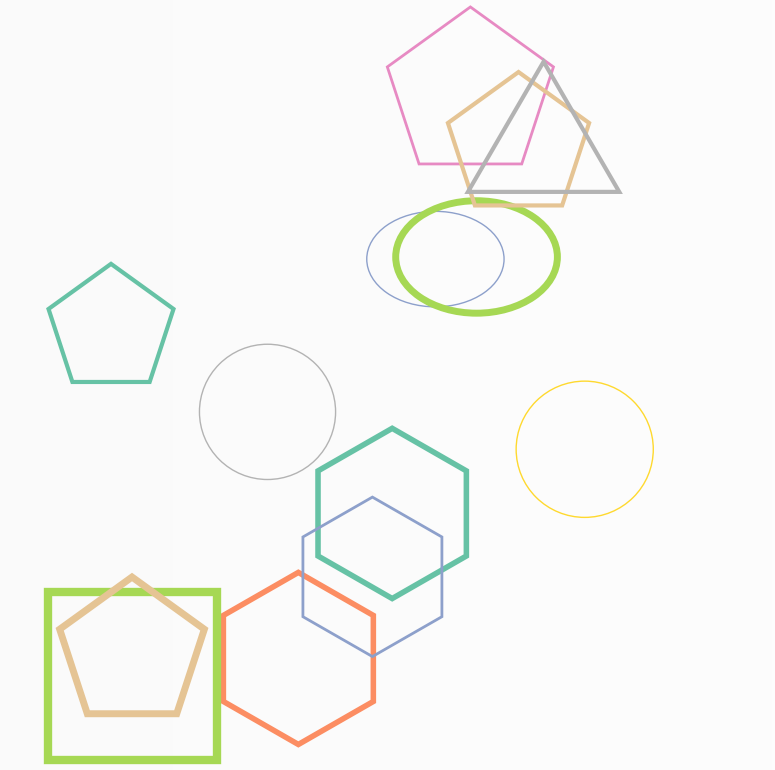[{"shape": "hexagon", "thickness": 2, "radius": 0.55, "center": [0.506, 0.333]}, {"shape": "pentagon", "thickness": 1.5, "radius": 0.42, "center": [0.143, 0.573]}, {"shape": "hexagon", "thickness": 2, "radius": 0.56, "center": [0.385, 0.145]}, {"shape": "hexagon", "thickness": 1, "radius": 0.52, "center": [0.481, 0.251]}, {"shape": "oval", "thickness": 0.5, "radius": 0.44, "center": [0.562, 0.664]}, {"shape": "pentagon", "thickness": 1, "radius": 0.56, "center": [0.607, 0.878]}, {"shape": "oval", "thickness": 2.5, "radius": 0.52, "center": [0.615, 0.666]}, {"shape": "square", "thickness": 3, "radius": 0.54, "center": [0.171, 0.122]}, {"shape": "circle", "thickness": 0.5, "radius": 0.44, "center": [0.754, 0.417]}, {"shape": "pentagon", "thickness": 1.5, "radius": 0.48, "center": [0.669, 0.811]}, {"shape": "pentagon", "thickness": 2.5, "radius": 0.49, "center": [0.17, 0.152]}, {"shape": "circle", "thickness": 0.5, "radius": 0.44, "center": [0.345, 0.465]}, {"shape": "triangle", "thickness": 1.5, "radius": 0.56, "center": [0.701, 0.807]}]